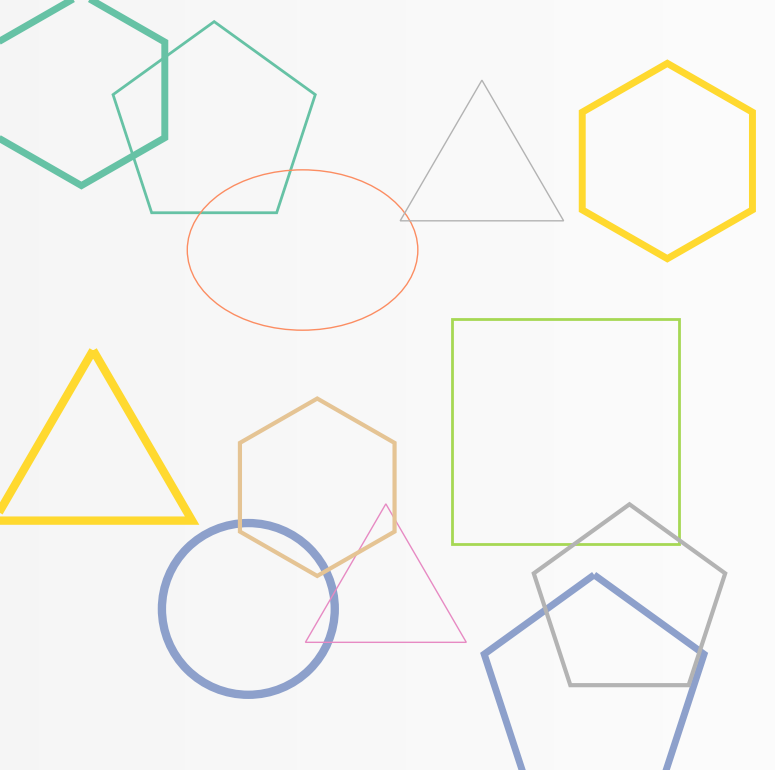[{"shape": "pentagon", "thickness": 1, "radius": 0.69, "center": [0.276, 0.835]}, {"shape": "hexagon", "thickness": 2.5, "radius": 0.62, "center": [0.105, 0.883]}, {"shape": "oval", "thickness": 0.5, "radius": 0.74, "center": [0.39, 0.675]}, {"shape": "pentagon", "thickness": 2.5, "radius": 0.75, "center": [0.767, 0.104]}, {"shape": "circle", "thickness": 3, "radius": 0.56, "center": [0.32, 0.209]}, {"shape": "triangle", "thickness": 0.5, "radius": 0.6, "center": [0.498, 0.226]}, {"shape": "square", "thickness": 1, "radius": 0.73, "center": [0.73, 0.44]}, {"shape": "hexagon", "thickness": 2.5, "radius": 0.63, "center": [0.861, 0.791]}, {"shape": "triangle", "thickness": 3, "radius": 0.74, "center": [0.12, 0.398]}, {"shape": "hexagon", "thickness": 1.5, "radius": 0.58, "center": [0.409, 0.367]}, {"shape": "triangle", "thickness": 0.5, "radius": 0.61, "center": [0.622, 0.774]}, {"shape": "pentagon", "thickness": 1.5, "radius": 0.65, "center": [0.812, 0.215]}]